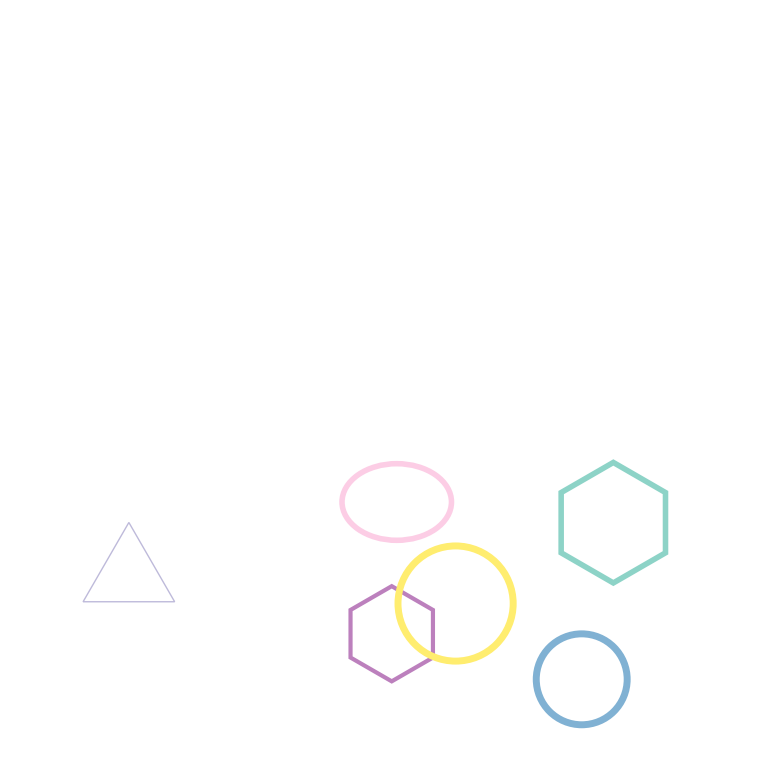[{"shape": "hexagon", "thickness": 2, "radius": 0.39, "center": [0.797, 0.321]}, {"shape": "triangle", "thickness": 0.5, "radius": 0.34, "center": [0.167, 0.253]}, {"shape": "circle", "thickness": 2.5, "radius": 0.3, "center": [0.755, 0.118]}, {"shape": "oval", "thickness": 2, "radius": 0.36, "center": [0.515, 0.348]}, {"shape": "hexagon", "thickness": 1.5, "radius": 0.31, "center": [0.509, 0.177]}, {"shape": "circle", "thickness": 2.5, "radius": 0.37, "center": [0.592, 0.216]}]